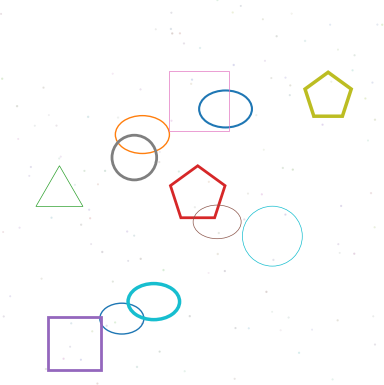[{"shape": "oval", "thickness": 1, "radius": 0.29, "center": [0.317, 0.172]}, {"shape": "oval", "thickness": 1.5, "radius": 0.34, "center": [0.586, 0.717]}, {"shape": "oval", "thickness": 1, "radius": 0.35, "center": [0.37, 0.65]}, {"shape": "triangle", "thickness": 0.5, "radius": 0.35, "center": [0.154, 0.499]}, {"shape": "pentagon", "thickness": 2, "radius": 0.37, "center": [0.514, 0.495]}, {"shape": "square", "thickness": 2, "radius": 0.34, "center": [0.194, 0.107]}, {"shape": "oval", "thickness": 0.5, "radius": 0.31, "center": [0.564, 0.424]}, {"shape": "square", "thickness": 0.5, "radius": 0.39, "center": [0.516, 0.737]}, {"shape": "circle", "thickness": 2, "radius": 0.29, "center": [0.349, 0.591]}, {"shape": "pentagon", "thickness": 2.5, "radius": 0.32, "center": [0.852, 0.749]}, {"shape": "oval", "thickness": 2.5, "radius": 0.33, "center": [0.4, 0.217]}, {"shape": "circle", "thickness": 0.5, "radius": 0.39, "center": [0.707, 0.387]}]